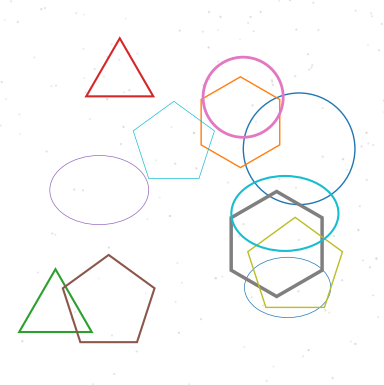[{"shape": "oval", "thickness": 0.5, "radius": 0.56, "center": [0.747, 0.253]}, {"shape": "circle", "thickness": 1, "radius": 0.72, "center": [0.777, 0.613]}, {"shape": "hexagon", "thickness": 1, "radius": 0.59, "center": [0.625, 0.683]}, {"shape": "triangle", "thickness": 1.5, "radius": 0.54, "center": [0.144, 0.192]}, {"shape": "triangle", "thickness": 1.5, "radius": 0.5, "center": [0.311, 0.8]}, {"shape": "oval", "thickness": 0.5, "radius": 0.64, "center": [0.258, 0.506]}, {"shape": "pentagon", "thickness": 1.5, "radius": 0.63, "center": [0.282, 0.213]}, {"shape": "circle", "thickness": 2, "radius": 0.52, "center": [0.632, 0.747]}, {"shape": "hexagon", "thickness": 2.5, "radius": 0.68, "center": [0.719, 0.366]}, {"shape": "pentagon", "thickness": 1, "radius": 0.65, "center": [0.767, 0.306]}, {"shape": "oval", "thickness": 1.5, "radius": 0.7, "center": [0.74, 0.446]}, {"shape": "pentagon", "thickness": 0.5, "radius": 0.55, "center": [0.452, 0.626]}]